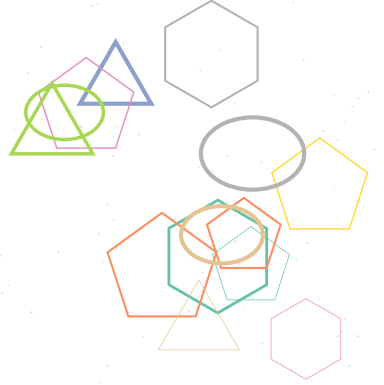[{"shape": "hexagon", "thickness": 2, "radius": 0.73, "center": [0.566, 0.334]}, {"shape": "pentagon", "thickness": 0.5, "radius": 0.53, "center": [0.652, 0.306]}, {"shape": "pentagon", "thickness": 1.5, "radius": 0.5, "center": [0.633, 0.385]}, {"shape": "pentagon", "thickness": 1.5, "radius": 0.74, "center": [0.421, 0.299]}, {"shape": "triangle", "thickness": 3, "radius": 0.53, "center": [0.3, 0.784]}, {"shape": "hexagon", "thickness": 0.5, "radius": 0.52, "center": [0.795, 0.12]}, {"shape": "pentagon", "thickness": 1, "radius": 0.65, "center": [0.224, 0.72]}, {"shape": "triangle", "thickness": 2.5, "radius": 0.61, "center": [0.135, 0.662]}, {"shape": "oval", "thickness": 2.5, "radius": 0.5, "center": [0.168, 0.708]}, {"shape": "pentagon", "thickness": 1, "radius": 0.65, "center": [0.83, 0.511]}, {"shape": "oval", "thickness": 3, "radius": 0.53, "center": [0.577, 0.39]}, {"shape": "triangle", "thickness": 0.5, "radius": 0.61, "center": [0.517, 0.152]}, {"shape": "hexagon", "thickness": 1.5, "radius": 0.69, "center": [0.549, 0.86]}, {"shape": "oval", "thickness": 3, "radius": 0.67, "center": [0.656, 0.601]}]